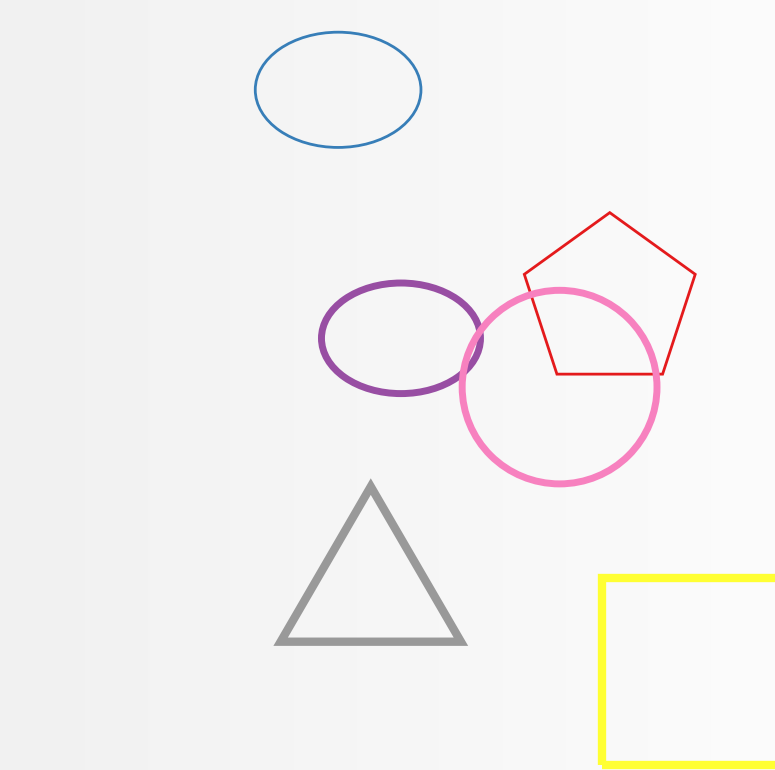[{"shape": "pentagon", "thickness": 1, "radius": 0.58, "center": [0.787, 0.608]}, {"shape": "oval", "thickness": 1, "radius": 0.53, "center": [0.436, 0.883]}, {"shape": "oval", "thickness": 2.5, "radius": 0.51, "center": [0.517, 0.561]}, {"shape": "square", "thickness": 3, "radius": 0.61, "center": [0.898, 0.128]}, {"shape": "circle", "thickness": 2.5, "radius": 0.63, "center": [0.722, 0.497]}, {"shape": "triangle", "thickness": 3, "radius": 0.67, "center": [0.478, 0.234]}]